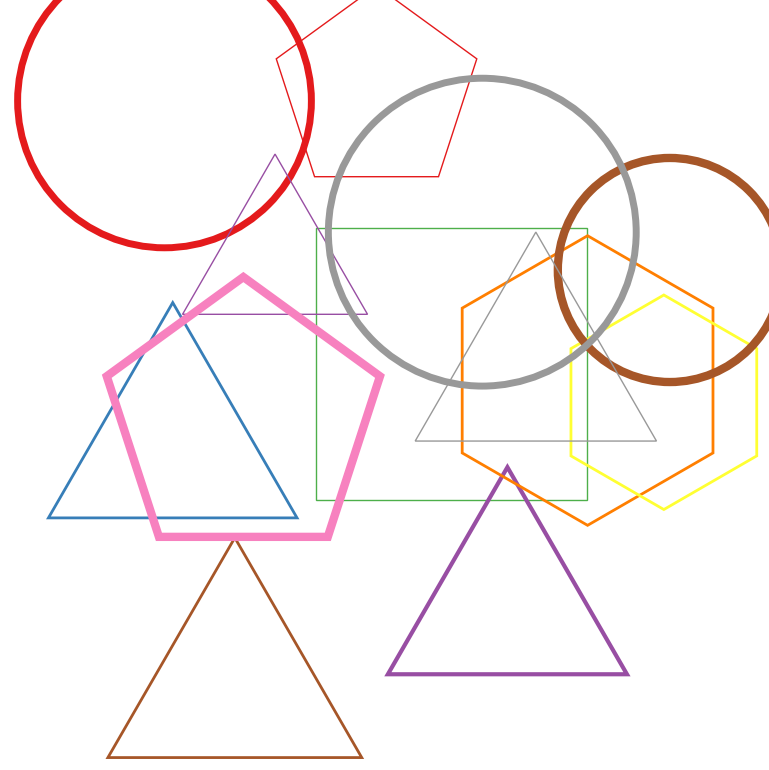[{"shape": "pentagon", "thickness": 0.5, "radius": 0.68, "center": [0.489, 0.881]}, {"shape": "circle", "thickness": 2.5, "radius": 0.95, "center": [0.214, 0.869]}, {"shape": "triangle", "thickness": 1, "radius": 0.93, "center": [0.224, 0.421]}, {"shape": "square", "thickness": 0.5, "radius": 0.88, "center": [0.586, 0.527]}, {"shape": "triangle", "thickness": 1.5, "radius": 0.9, "center": [0.659, 0.214]}, {"shape": "triangle", "thickness": 0.5, "radius": 0.69, "center": [0.357, 0.661]}, {"shape": "hexagon", "thickness": 1, "radius": 0.94, "center": [0.763, 0.506]}, {"shape": "hexagon", "thickness": 1, "radius": 0.7, "center": [0.862, 0.478]}, {"shape": "triangle", "thickness": 1, "radius": 0.95, "center": [0.305, 0.111]}, {"shape": "circle", "thickness": 3, "radius": 0.73, "center": [0.87, 0.649]}, {"shape": "pentagon", "thickness": 3, "radius": 0.93, "center": [0.316, 0.454]}, {"shape": "circle", "thickness": 2.5, "radius": 1.0, "center": [0.626, 0.698]}, {"shape": "triangle", "thickness": 0.5, "radius": 0.9, "center": [0.696, 0.518]}]